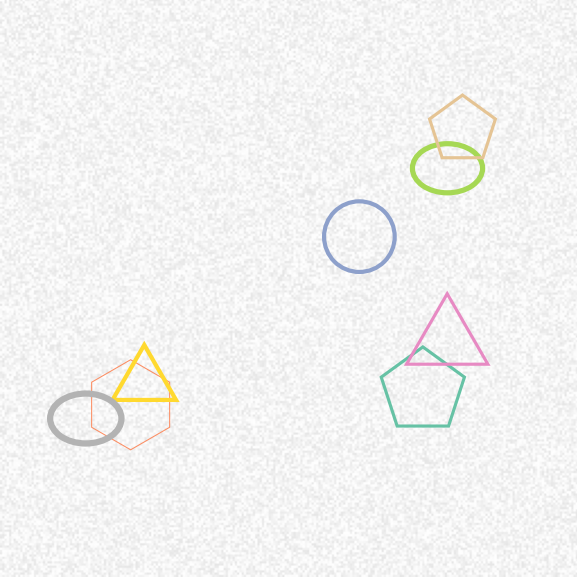[{"shape": "pentagon", "thickness": 1.5, "radius": 0.38, "center": [0.732, 0.323]}, {"shape": "hexagon", "thickness": 0.5, "radius": 0.39, "center": [0.226, 0.298]}, {"shape": "circle", "thickness": 2, "radius": 0.31, "center": [0.622, 0.589]}, {"shape": "triangle", "thickness": 1.5, "radius": 0.41, "center": [0.774, 0.409]}, {"shape": "oval", "thickness": 2.5, "radius": 0.3, "center": [0.775, 0.708]}, {"shape": "triangle", "thickness": 2, "radius": 0.32, "center": [0.25, 0.338]}, {"shape": "pentagon", "thickness": 1.5, "radius": 0.3, "center": [0.801, 0.775]}, {"shape": "oval", "thickness": 3, "radius": 0.31, "center": [0.149, 0.274]}]